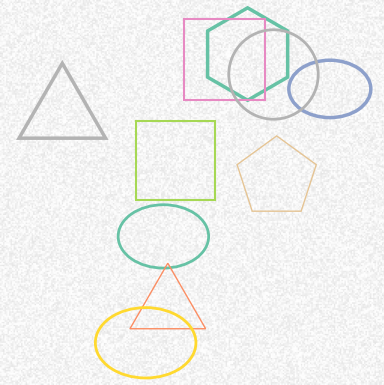[{"shape": "hexagon", "thickness": 2.5, "radius": 0.6, "center": [0.643, 0.86]}, {"shape": "oval", "thickness": 2, "radius": 0.59, "center": [0.424, 0.386]}, {"shape": "triangle", "thickness": 1, "radius": 0.57, "center": [0.436, 0.203]}, {"shape": "oval", "thickness": 2.5, "radius": 0.53, "center": [0.857, 0.769]}, {"shape": "square", "thickness": 1.5, "radius": 0.53, "center": [0.583, 0.845]}, {"shape": "square", "thickness": 1.5, "radius": 0.52, "center": [0.456, 0.584]}, {"shape": "oval", "thickness": 2, "radius": 0.65, "center": [0.378, 0.11]}, {"shape": "pentagon", "thickness": 1, "radius": 0.54, "center": [0.719, 0.539]}, {"shape": "triangle", "thickness": 2.5, "radius": 0.65, "center": [0.162, 0.706]}, {"shape": "circle", "thickness": 2, "radius": 0.58, "center": [0.71, 0.807]}]